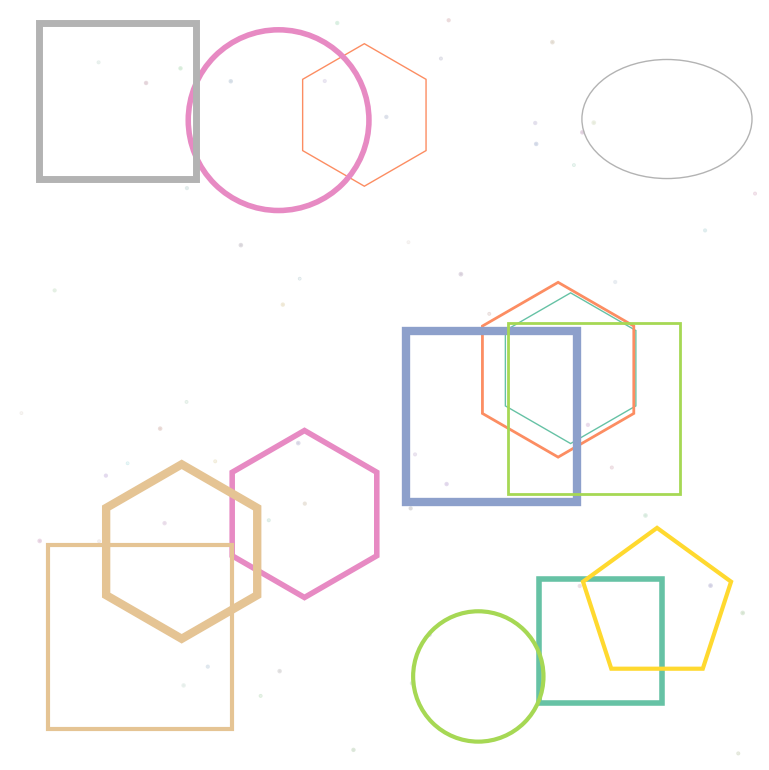[{"shape": "square", "thickness": 2, "radius": 0.4, "center": [0.78, 0.168]}, {"shape": "hexagon", "thickness": 0.5, "radius": 0.49, "center": [0.741, 0.522]}, {"shape": "hexagon", "thickness": 0.5, "radius": 0.46, "center": [0.473, 0.851]}, {"shape": "hexagon", "thickness": 1, "radius": 0.57, "center": [0.725, 0.52]}, {"shape": "square", "thickness": 3, "radius": 0.55, "center": [0.639, 0.459]}, {"shape": "circle", "thickness": 2, "radius": 0.59, "center": [0.362, 0.844]}, {"shape": "hexagon", "thickness": 2, "radius": 0.54, "center": [0.395, 0.332]}, {"shape": "square", "thickness": 1, "radius": 0.56, "center": [0.771, 0.47]}, {"shape": "circle", "thickness": 1.5, "radius": 0.42, "center": [0.621, 0.121]}, {"shape": "pentagon", "thickness": 1.5, "radius": 0.51, "center": [0.853, 0.213]}, {"shape": "hexagon", "thickness": 3, "radius": 0.57, "center": [0.236, 0.284]}, {"shape": "square", "thickness": 1.5, "radius": 0.6, "center": [0.182, 0.173]}, {"shape": "square", "thickness": 2.5, "radius": 0.51, "center": [0.153, 0.869]}, {"shape": "oval", "thickness": 0.5, "radius": 0.55, "center": [0.866, 0.845]}]